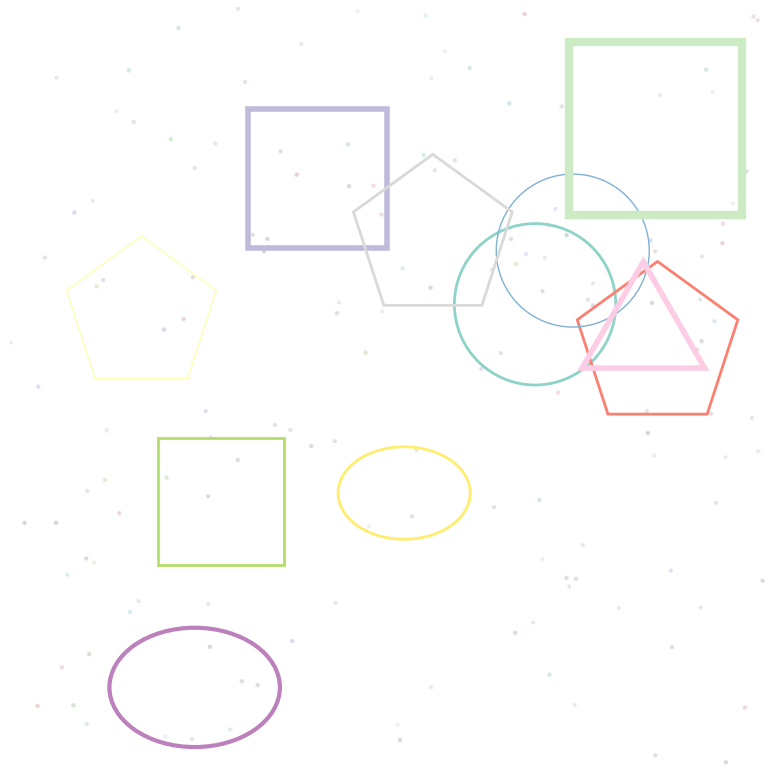[{"shape": "circle", "thickness": 1, "radius": 0.52, "center": [0.695, 0.605]}, {"shape": "pentagon", "thickness": 0.5, "radius": 0.51, "center": [0.184, 0.591]}, {"shape": "square", "thickness": 2, "radius": 0.45, "center": [0.412, 0.768]}, {"shape": "pentagon", "thickness": 1, "radius": 0.55, "center": [0.854, 0.551]}, {"shape": "circle", "thickness": 0.5, "radius": 0.5, "center": [0.744, 0.675]}, {"shape": "square", "thickness": 1, "radius": 0.41, "center": [0.287, 0.348]}, {"shape": "triangle", "thickness": 2, "radius": 0.46, "center": [0.836, 0.568]}, {"shape": "pentagon", "thickness": 1, "radius": 0.54, "center": [0.562, 0.691]}, {"shape": "oval", "thickness": 1.5, "radius": 0.55, "center": [0.253, 0.107]}, {"shape": "square", "thickness": 3, "radius": 0.56, "center": [0.851, 0.833]}, {"shape": "oval", "thickness": 1, "radius": 0.43, "center": [0.525, 0.36]}]